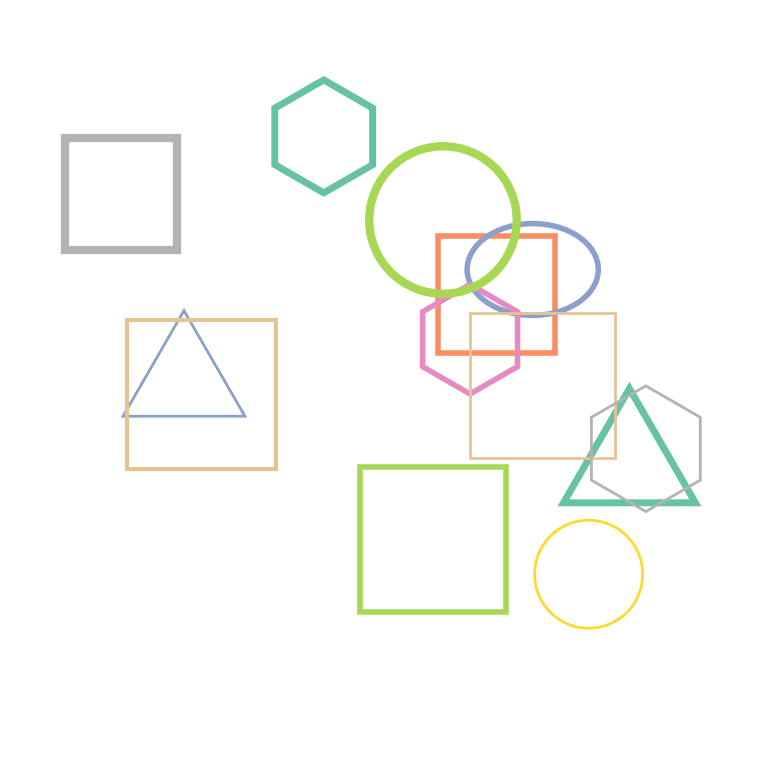[{"shape": "triangle", "thickness": 2.5, "radius": 0.49, "center": [0.817, 0.396]}, {"shape": "hexagon", "thickness": 2.5, "radius": 0.37, "center": [0.42, 0.823]}, {"shape": "square", "thickness": 2, "radius": 0.38, "center": [0.645, 0.618]}, {"shape": "triangle", "thickness": 1, "radius": 0.46, "center": [0.239, 0.505]}, {"shape": "oval", "thickness": 2, "radius": 0.43, "center": [0.692, 0.65]}, {"shape": "hexagon", "thickness": 2, "radius": 0.36, "center": [0.61, 0.559]}, {"shape": "circle", "thickness": 3, "radius": 0.48, "center": [0.575, 0.714]}, {"shape": "square", "thickness": 2, "radius": 0.47, "center": [0.563, 0.299]}, {"shape": "circle", "thickness": 1, "radius": 0.35, "center": [0.764, 0.254]}, {"shape": "square", "thickness": 1, "radius": 0.47, "center": [0.704, 0.499]}, {"shape": "square", "thickness": 1.5, "radius": 0.48, "center": [0.262, 0.488]}, {"shape": "square", "thickness": 3, "radius": 0.36, "center": [0.157, 0.748]}, {"shape": "hexagon", "thickness": 1, "radius": 0.41, "center": [0.839, 0.417]}]